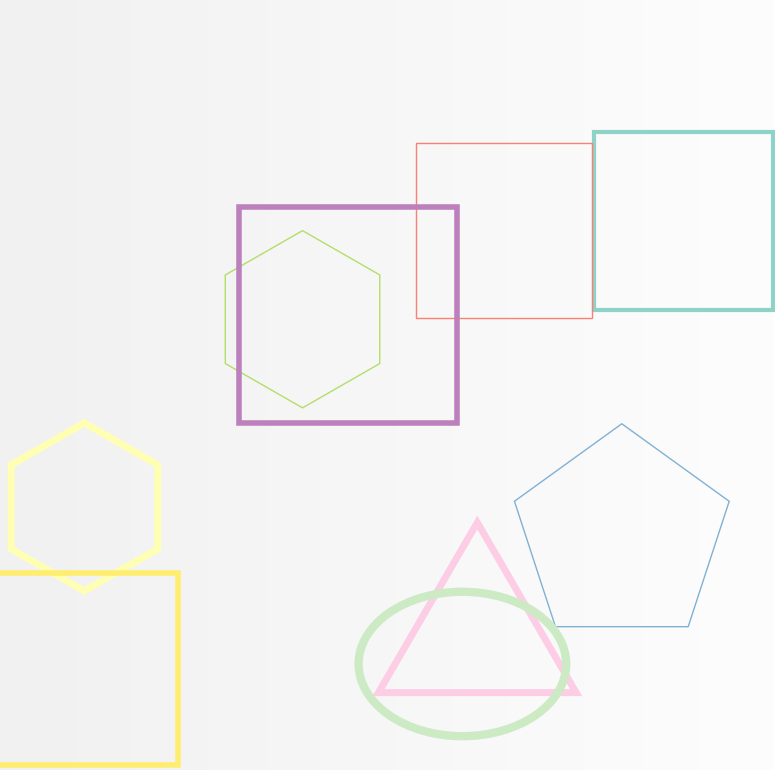[{"shape": "square", "thickness": 1.5, "radius": 0.58, "center": [0.882, 0.713]}, {"shape": "hexagon", "thickness": 2.5, "radius": 0.55, "center": [0.109, 0.342]}, {"shape": "square", "thickness": 0.5, "radius": 0.57, "center": [0.65, 0.701]}, {"shape": "pentagon", "thickness": 0.5, "radius": 0.73, "center": [0.802, 0.304]}, {"shape": "hexagon", "thickness": 0.5, "radius": 0.58, "center": [0.39, 0.585]}, {"shape": "triangle", "thickness": 2.5, "radius": 0.74, "center": [0.616, 0.174]}, {"shape": "square", "thickness": 2, "radius": 0.7, "center": [0.449, 0.591]}, {"shape": "oval", "thickness": 3, "radius": 0.67, "center": [0.597, 0.138]}, {"shape": "square", "thickness": 2, "radius": 0.62, "center": [0.104, 0.132]}]